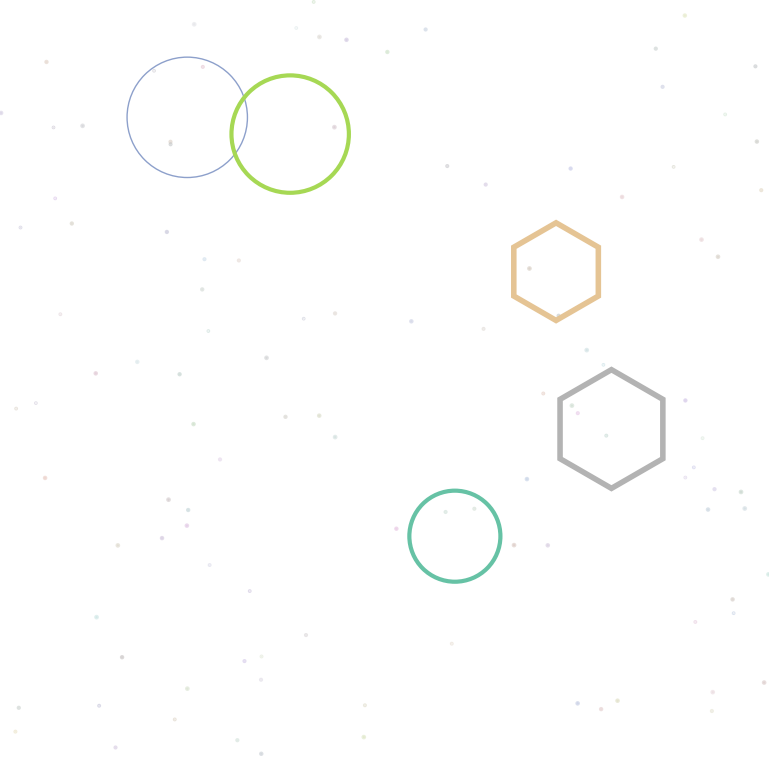[{"shape": "circle", "thickness": 1.5, "radius": 0.3, "center": [0.591, 0.304]}, {"shape": "circle", "thickness": 0.5, "radius": 0.39, "center": [0.243, 0.848]}, {"shape": "circle", "thickness": 1.5, "radius": 0.38, "center": [0.377, 0.826]}, {"shape": "hexagon", "thickness": 2, "radius": 0.32, "center": [0.722, 0.647]}, {"shape": "hexagon", "thickness": 2, "radius": 0.39, "center": [0.794, 0.443]}]